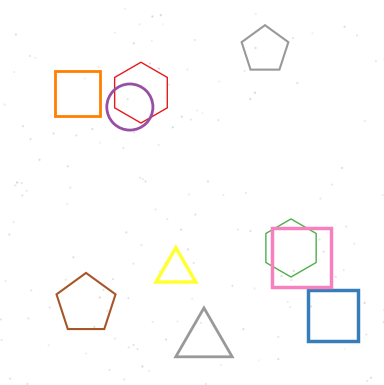[{"shape": "hexagon", "thickness": 1, "radius": 0.39, "center": [0.366, 0.759]}, {"shape": "square", "thickness": 2.5, "radius": 0.33, "center": [0.865, 0.181]}, {"shape": "hexagon", "thickness": 1, "radius": 0.38, "center": [0.756, 0.356]}, {"shape": "circle", "thickness": 2, "radius": 0.3, "center": [0.337, 0.722]}, {"shape": "square", "thickness": 2, "radius": 0.29, "center": [0.201, 0.758]}, {"shape": "triangle", "thickness": 2.5, "radius": 0.3, "center": [0.457, 0.297]}, {"shape": "pentagon", "thickness": 1.5, "radius": 0.4, "center": [0.223, 0.211]}, {"shape": "square", "thickness": 2.5, "radius": 0.38, "center": [0.783, 0.332]}, {"shape": "pentagon", "thickness": 1.5, "radius": 0.32, "center": [0.688, 0.871]}, {"shape": "triangle", "thickness": 2, "radius": 0.42, "center": [0.53, 0.116]}]